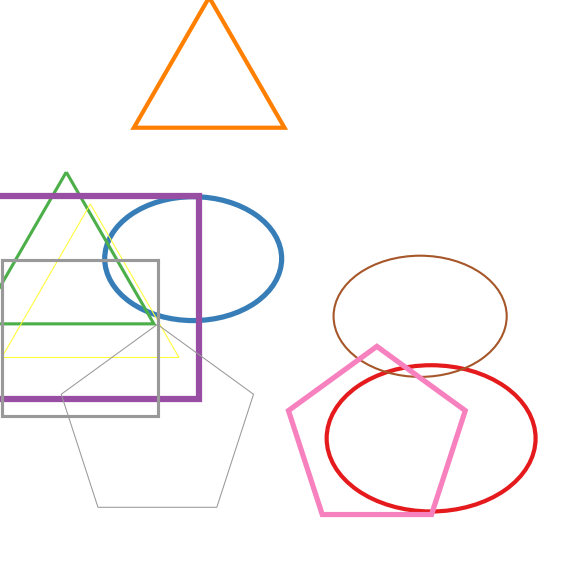[{"shape": "oval", "thickness": 2, "radius": 0.9, "center": [0.747, 0.24]}, {"shape": "oval", "thickness": 2.5, "radius": 0.77, "center": [0.335, 0.551]}, {"shape": "triangle", "thickness": 1.5, "radius": 0.88, "center": [0.115, 0.526]}, {"shape": "square", "thickness": 3, "radius": 0.88, "center": [0.168, 0.484]}, {"shape": "triangle", "thickness": 2, "radius": 0.75, "center": [0.362, 0.853]}, {"shape": "triangle", "thickness": 0.5, "radius": 0.89, "center": [0.156, 0.469]}, {"shape": "oval", "thickness": 1, "radius": 0.75, "center": [0.728, 0.451]}, {"shape": "pentagon", "thickness": 2.5, "radius": 0.8, "center": [0.653, 0.238]}, {"shape": "pentagon", "thickness": 0.5, "radius": 0.88, "center": [0.273, 0.262]}, {"shape": "square", "thickness": 1.5, "radius": 0.68, "center": [0.138, 0.413]}]